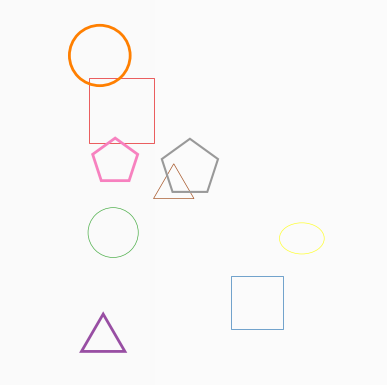[{"shape": "square", "thickness": 0.5, "radius": 0.42, "center": [0.314, 0.713]}, {"shape": "square", "thickness": 0.5, "radius": 0.34, "center": [0.663, 0.214]}, {"shape": "circle", "thickness": 0.5, "radius": 0.32, "center": [0.292, 0.396]}, {"shape": "triangle", "thickness": 2, "radius": 0.32, "center": [0.266, 0.12]}, {"shape": "circle", "thickness": 2, "radius": 0.39, "center": [0.257, 0.856]}, {"shape": "oval", "thickness": 0.5, "radius": 0.29, "center": [0.779, 0.381]}, {"shape": "triangle", "thickness": 0.5, "radius": 0.3, "center": [0.448, 0.514]}, {"shape": "pentagon", "thickness": 2, "radius": 0.31, "center": [0.297, 0.58]}, {"shape": "pentagon", "thickness": 1.5, "radius": 0.38, "center": [0.49, 0.563]}]